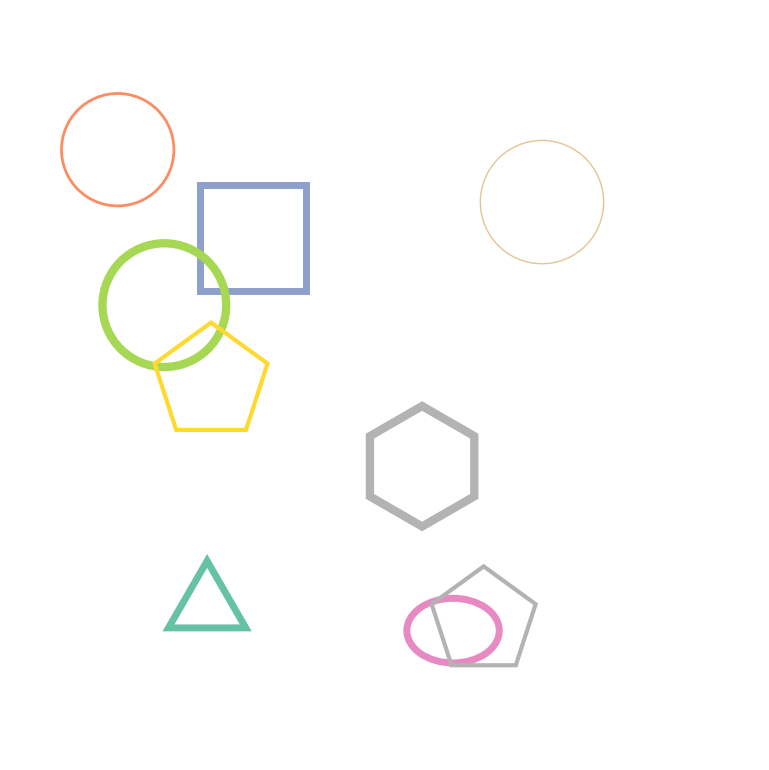[{"shape": "triangle", "thickness": 2.5, "radius": 0.29, "center": [0.269, 0.214]}, {"shape": "circle", "thickness": 1, "radius": 0.37, "center": [0.153, 0.806]}, {"shape": "square", "thickness": 2.5, "radius": 0.35, "center": [0.328, 0.691]}, {"shape": "oval", "thickness": 2.5, "radius": 0.3, "center": [0.588, 0.181]}, {"shape": "circle", "thickness": 3, "radius": 0.4, "center": [0.213, 0.604]}, {"shape": "pentagon", "thickness": 1.5, "radius": 0.39, "center": [0.274, 0.504]}, {"shape": "circle", "thickness": 0.5, "radius": 0.4, "center": [0.704, 0.738]}, {"shape": "hexagon", "thickness": 3, "radius": 0.39, "center": [0.548, 0.394]}, {"shape": "pentagon", "thickness": 1.5, "radius": 0.35, "center": [0.628, 0.193]}]